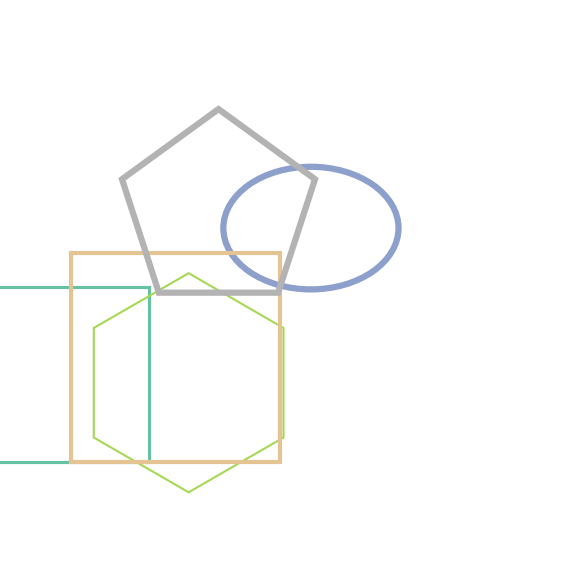[{"shape": "square", "thickness": 1.5, "radius": 0.76, "center": [0.106, 0.351]}, {"shape": "oval", "thickness": 3, "radius": 0.76, "center": [0.538, 0.604]}, {"shape": "hexagon", "thickness": 1, "radius": 0.95, "center": [0.327, 0.336]}, {"shape": "square", "thickness": 2, "radius": 0.9, "center": [0.304, 0.38]}, {"shape": "pentagon", "thickness": 3, "radius": 0.88, "center": [0.378, 0.634]}]